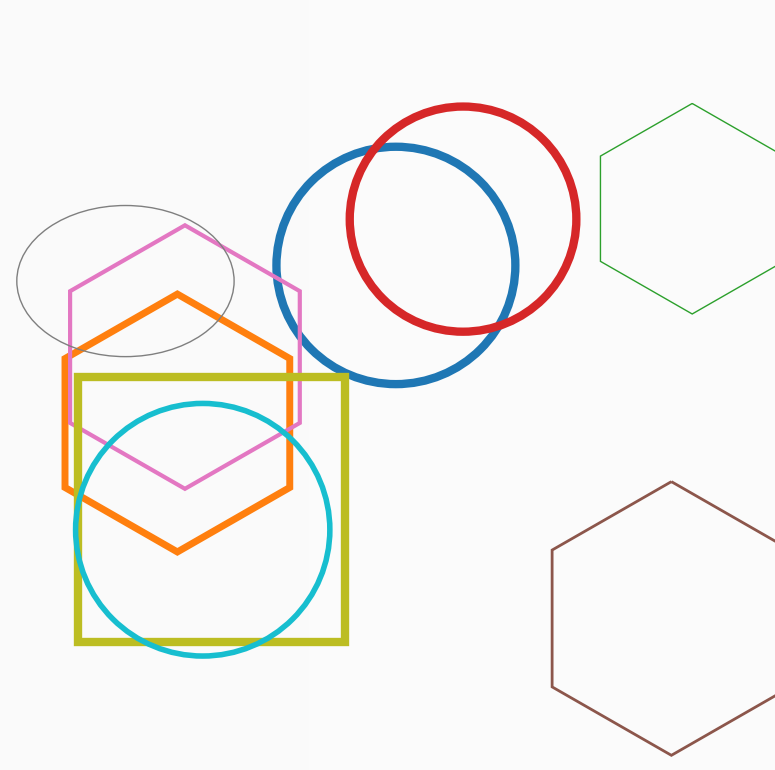[{"shape": "circle", "thickness": 3, "radius": 0.77, "center": [0.511, 0.655]}, {"shape": "hexagon", "thickness": 2.5, "radius": 0.84, "center": [0.229, 0.451]}, {"shape": "hexagon", "thickness": 0.5, "radius": 0.68, "center": [0.893, 0.729]}, {"shape": "circle", "thickness": 3, "radius": 0.73, "center": [0.597, 0.715]}, {"shape": "hexagon", "thickness": 1, "radius": 0.89, "center": [0.866, 0.197]}, {"shape": "hexagon", "thickness": 1.5, "radius": 0.86, "center": [0.239, 0.536]}, {"shape": "oval", "thickness": 0.5, "radius": 0.7, "center": [0.162, 0.635]}, {"shape": "square", "thickness": 3, "radius": 0.86, "center": [0.273, 0.338]}, {"shape": "circle", "thickness": 2, "radius": 0.82, "center": [0.262, 0.312]}]